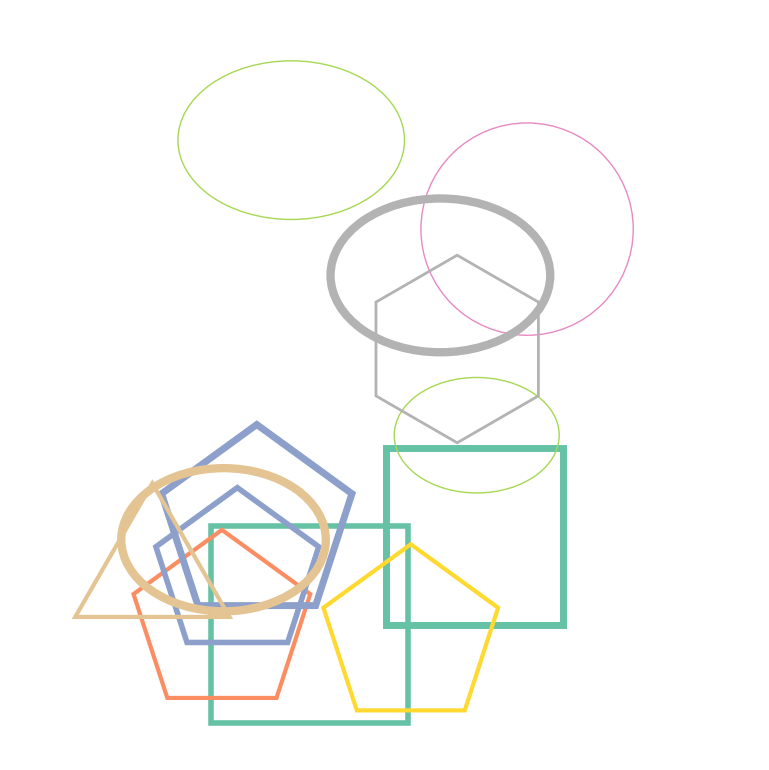[{"shape": "square", "thickness": 2, "radius": 0.64, "center": [0.402, 0.189]}, {"shape": "square", "thickness": 2.5, "radius": 0.57, "center": [0.616, 0.303]}, {"shape": "pentagon", "thickness": 1.5, "radius": 0.6, "center": [0.288, 0.191]}, {"shape": "pentagon", "thickness": 2.5, "radius": 0.65, "center": [0.333, 0.319]}, {"shape": "pentagon", "thickness": 2, "radius": 0.56, "center": [0.308, 0.256]}, {"shape": "circle", "thickness": 0.5, "radius": 0.69, "center": [0.685, 0.702]}, {"shape": "oval", "thickness": 0.5, "radius": 0.74, "center": [0.378, 0.818]}, {"shape": "oval", "thickness": 0.5, "radius": 0.54, "center": [0.619, 0.435]}, {"shape": "pentagon", "thickness": 1.5, "radius": 0.6, "center": [0.533, 0.174]}, {"shape": "triangle", "thickness": 1.5, "radius": 0.58, "center": [0.198, 0.257]}, {"shape": "oval", "thickness": 3, "radius": 0.66, "center": [0.29, 0.299]}, {"shape": "hexagon", "thickness": 1, "radius": 0.61, "center": [0.594, 0.547]}, {"shape": "oval", "thickness": 3, "radius": 0.71, "center": [0.572, 0.642]}]